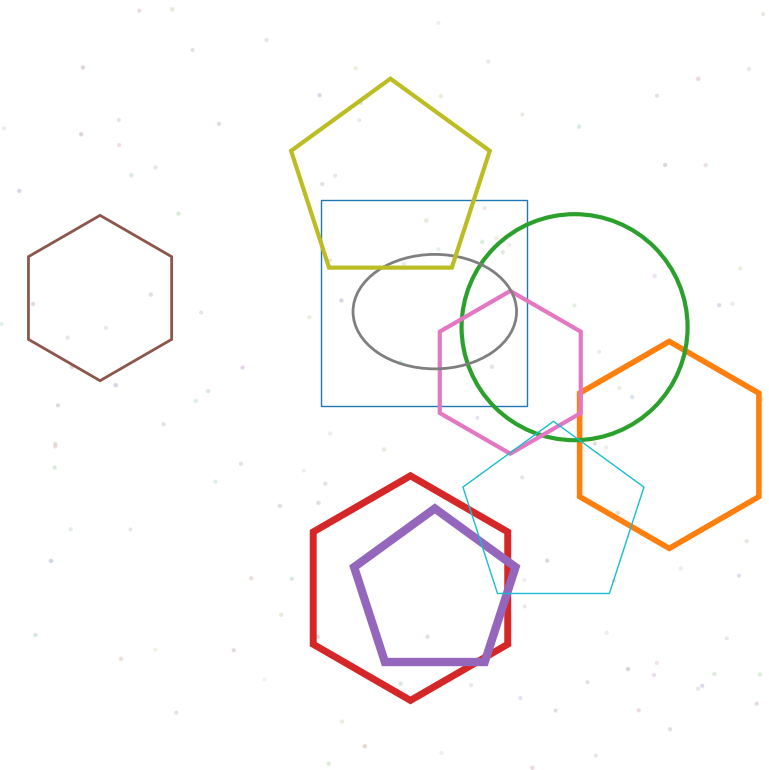[{"shape": "square", "thickness": 0.5, "radius": 0.67, "center": [0.55, 0.607]}, {"shape": "hexagon", "thickness": 2, "radius": 0.67, "center": [0.869, 0.422]}, {"shape": "circle", "thickness": 1.5, "radius": 0.73, "center": [0.746, 0.575]}, {"shape": "hexagon", "thickness": 2.5, "radius": 0.73, "center": [0.533, 0.236]}, {"shape": "pentagon", "thickness": 3, "radius": 0.55, "center": [0.565, 0.229]}, {"shape": "hexagon", "thickness": 1, "radius": 0.54, "center": [0.13, 0.613]}, {"shape": "hexagon", "thickness": 1.5, "radius": 0.53, "center": [0.663, 0.516]}, {"shape": "oval", "thickness": 1, "radius": 0.53, "center": [0.565, 0.595]}, {"shape": "pentagon", "thickness": 1.5, "radius": 0.68, "center": [0.507, 0.762]}, {"shape": "pentagon", "thickness": 0.5, "radius": 0.62, "center": [0.719, 0.329]}]